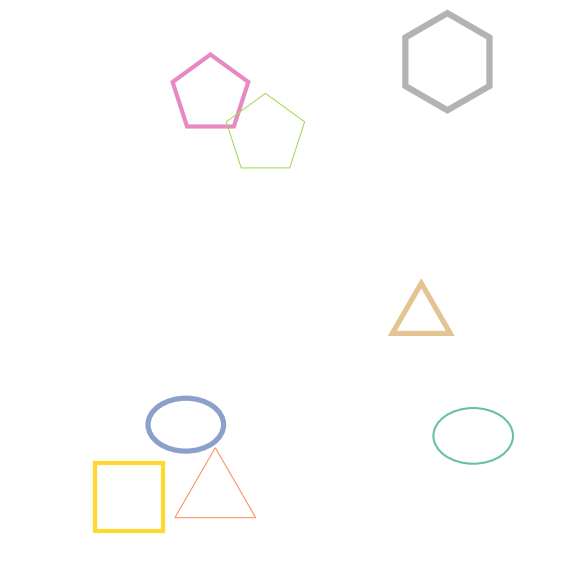[{"shape": "oval", "thickness": 1, "radius": 0.34, "center": [0.819, 0.244]}, {"shape": "triangle", "thickness": 0.5, "radius": 0.4, "center": [0.373, 0.143]}, {"shape": "oval", "thickness": 2.5, "radius": 0.33, "center": [0.322, 0.264]}, {"shape": "pentagon", "thickness": 2, "radius": 0.34, "center": [0.364, 0.836]}, {"shape": "pentagon", "thickness": 0.5, "radius": 0.36, "center": [0.46, 0.766]}, {"shape": "square", "thickness": 2, "radius": 0.3, "center": [0.224, 0.138]}, {"shape": "triangle", "thickness": 2.5, "radius": 0.29, "center": [0.73, 0.451]}, {"shape": "hexagon", "thickness": 3, "radius": 0.42, "center": [0.775, 0.892]}]